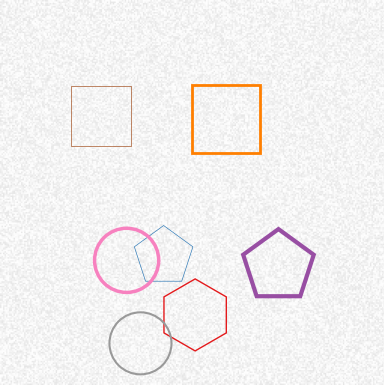[{"shape": "hexagon", "thickness": 1, "radius": 0.47, "center": [0.507, 0.182]}, {"shape": "pentagon", "thickness": 0.5, "radius": 0.4, "center": [0.425, 0.334]}, {"shape": "pentagon", "thickness": 3, "radius": 0.48, "center": [0.723, 0.309]}, {"shape": "square", "thickness": 2, "radius": 0.44, "center": [0.586, 0.69]}, {"shape": "square", "thickness": 0.5, "radius": 0.39, "center": [0.263, 0.699]}, {"shape": "circle", "thickness": 2.5, "radius": 0.42, "center": [0.329, 0.324]}, {"shape": "circle", "thickness": 1.5, "radius": 0.4, "center": [0.365, 0.108]}]